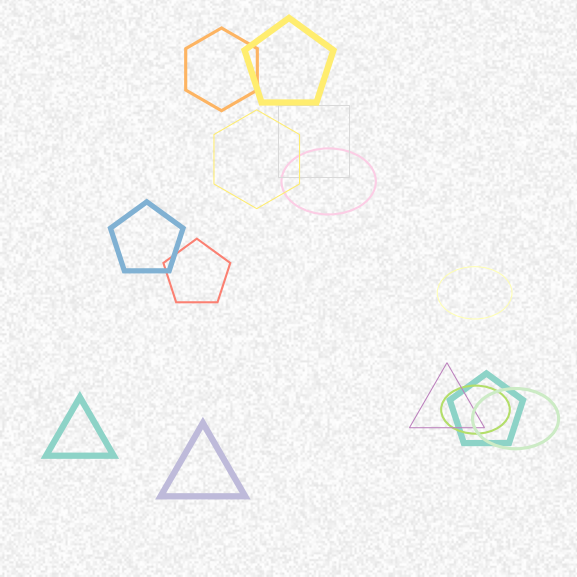[{"shape": "triangle", "thickness": 3, "radius": 0.34, "center": [0.138, 0.244]}, {"shape": "pentagon", "thickness": 3, "radius": 0.33, "center": [0.842, 0.286]}, {"shape": "oval", "thickness": 0.5, "radius": 0.32, "center": [0.822, 0.492]}, {"shape": "triangle", "thickness": 3, "radius": 0.42, "center": [0.351, 0.182]}, {"shape": "pentagon", "thickness": 1, "radius": 0.3, "center": [0.341, 0.525]}, {"shape": "pentagon", "thickness": 2.5, "radius": 0.33, "center": [0.254, 0.584]}, {"shape": "hexagon", "thickness": 1.5, "radius": 0.36, "center": [0.384, 0.879]}, {"shape": "oval", "thickness": 1, "radius": 0.3, "center": [0.823, 0.29]}, {"shape": "oval", "thickness": 1, "radius": 0.41, "center": [0.569, 0.685]}, {"shape": "square", "thickness": 0.5, "radius": 0.31, "center": [0.543, 0.755]}, {"shape": "triangle", "thickness": 0.5, "radius": 0.38, "center": [0.774, 0.296]}, {"shape": "oval", "thickness": 1.5, "radius": 0.37, "center": [0.893, 0.274]}, {"shape": "hexagon", "thickness": 0.5, "radius": 0.43, "center": [0.445, 0.723]}, {"shape": "pentagon", "thickness": 3, "radius": 0.4, "center": [0.5, 0.887]}]